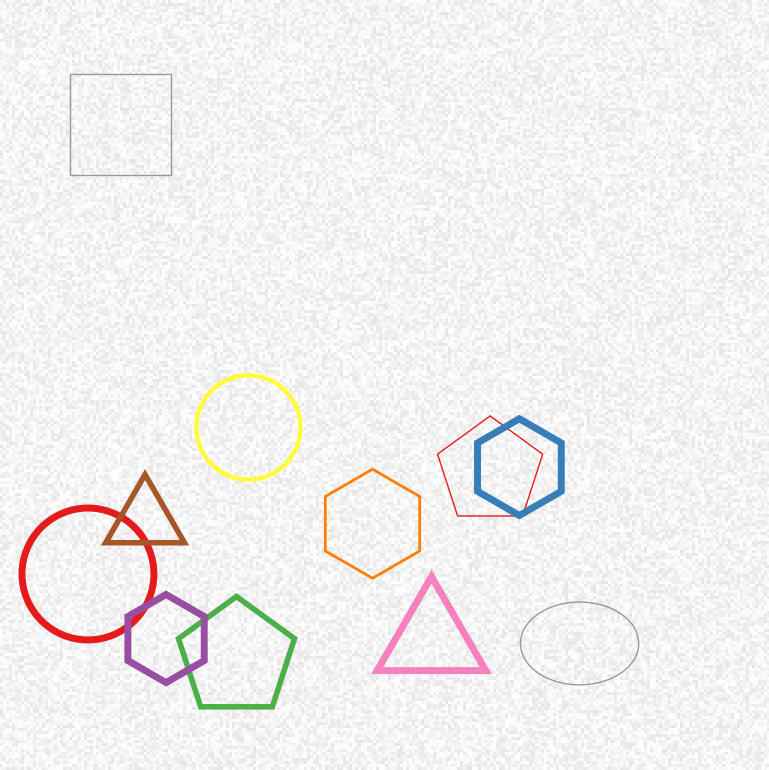[{"shape": "pentagon", "thickness": 0.5, "radius": 0.36, "center": [0.637, 0.388]}, {"shape": "circle", "thickness": 2.5, "radius": 0.43, "center": [0.114, 0.255]}, {"shape": "hexagon", "thickness": 2.5, "radius": 0.31, "center": [0.675, 0.393]}, {"shape": "pentagon", "thickness": 2, "radius": 0.4, "center": [0.307, 0.146]}, {"shape": "hexagon", "thickness": 2.5, "radius": 0.29, "center": [0.216, 0.171]}, {"shape": "hexagon", "thickness": 1, "radius": 0.35, "center": [0.484, 0.32]}, {"shape": "circle", "thickness": 1.5, "radius": 0.34, "center": [0.323, 0.445]}, {"shape": "triangle", "thickness": 2, "radius": 0.3, "center": [0.188, 0.325]}, {"shape": "triangle", "thickness": 2.5, "radius": 0.41, "center": [0.56, 0.17]}, {"shape": "square", "thickness": 0.5, "radius": 0.33, "center": [0.156, 0.838]}, {"shape": "oval", "thickness": 0.5, "radius": 0.38, "center": [0.753, 0.164]}]